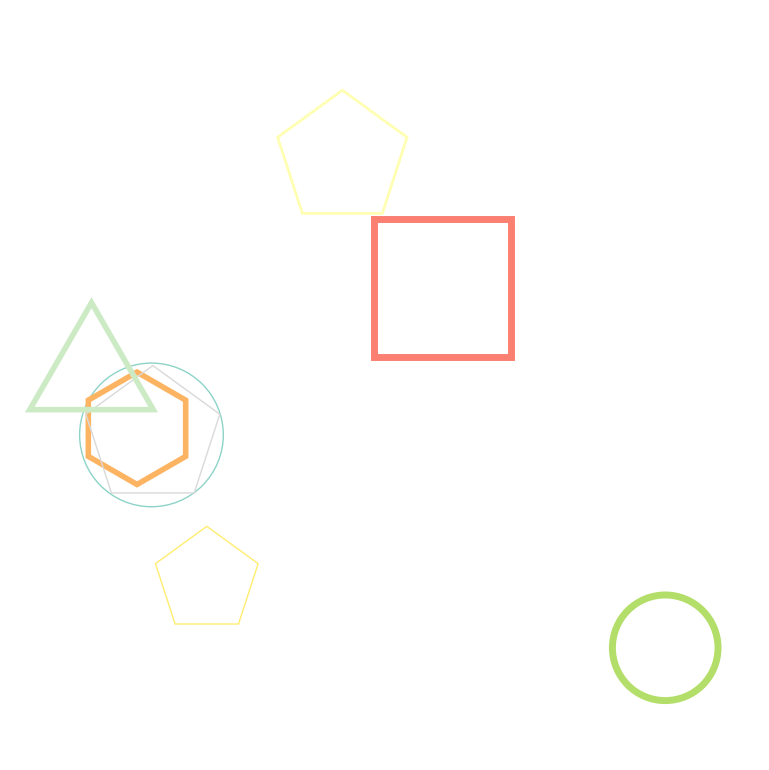[{"shape": "circle", "thickness": 0.5, "radius": 0.47, "center": [0.197, 0.435]}, {"shape": "pentagon", "thickness": 1, "radius": 0.44, "center": [0.445, 0.794]}, {"shape": "square", "thickness": 2.5, "radius": 0.45, "center": [0.574, 0.626]}, {"shape": "hexagon", "thickness": 2, "radius": 0.36, "center": [0.178, 0.444]}, {"shape": "circle", "thickness": 2.5, "radius": 0.34, "center": [0.864, 0.159]}, {"shape": "pentagon", "thickness": 0.5, "radius": 0.46, "center": [0.198, 0.434]}, {"shape": "triangle", "thickness": 2, "radius": 0.46, "center": [0.119, 0.514]}, {"shape": "pentagon", "thickness": 0.5, "radius": 0.35, "center": [0.269, 0.246]}]